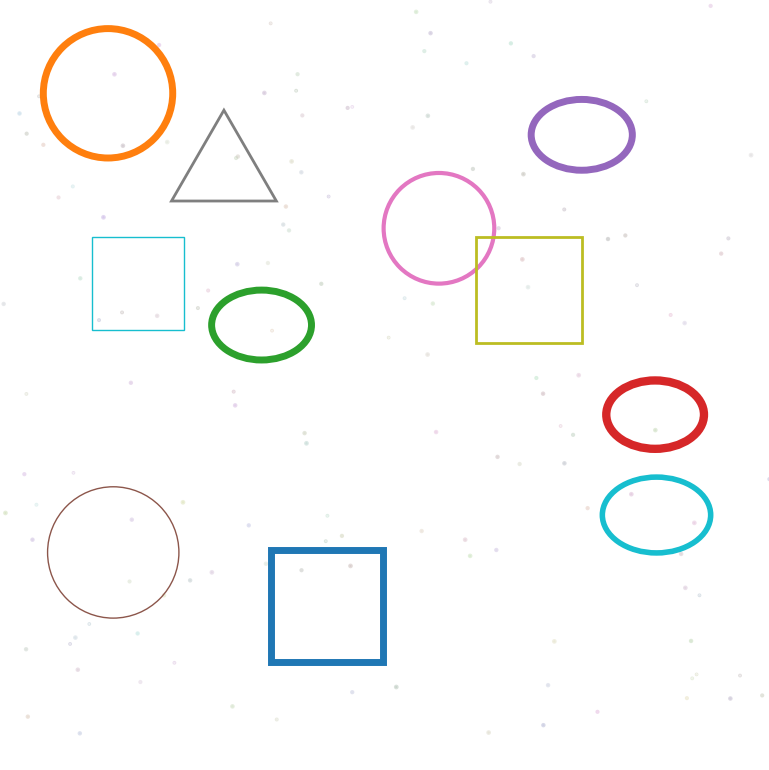[{"shape": "square", "thickness": 2.5, "radius": 0.37, "center": [0.425, 0.213]}, {"shape": "circle", "thickness": 2.5, "radius": 0.42, "center": [0.14, 0.879]}, {"shape": "oval", "thickness": 2.5, "radius": 0.32, "center": [0.34, 0.578]}, {"shape": "oval", "thickness": 3, "radius": 0.32, "center": [0.851, 0.462]}, {"shape": "oval", "thickness": 2.5, "radius": 0.33, "center": [0.756, 0.825]}, {"shape": "circle", "thickness": 0.5, "radius": 0.43, "center": [0.147, 0.283]}, {"shape": "circle", "thickness": 1.5, "radius": 0.36, "center": [0.57, 0.704]}, {"shape": "triangle", "thickness": 1, "radius": 0.39, "center": [0.291, 0.778]}, {"shape": "square", "thickness": 1, "radius": 0.34, "center": [0.687, 0.624]}, {"shape": "square", "thickness": 0.5, "radius": 0.3, "center": [0.179, 0.632]}, {"shape": "oval", "thickness": 2, "radius": 0.35, "center": [0.853, 0.331]}]